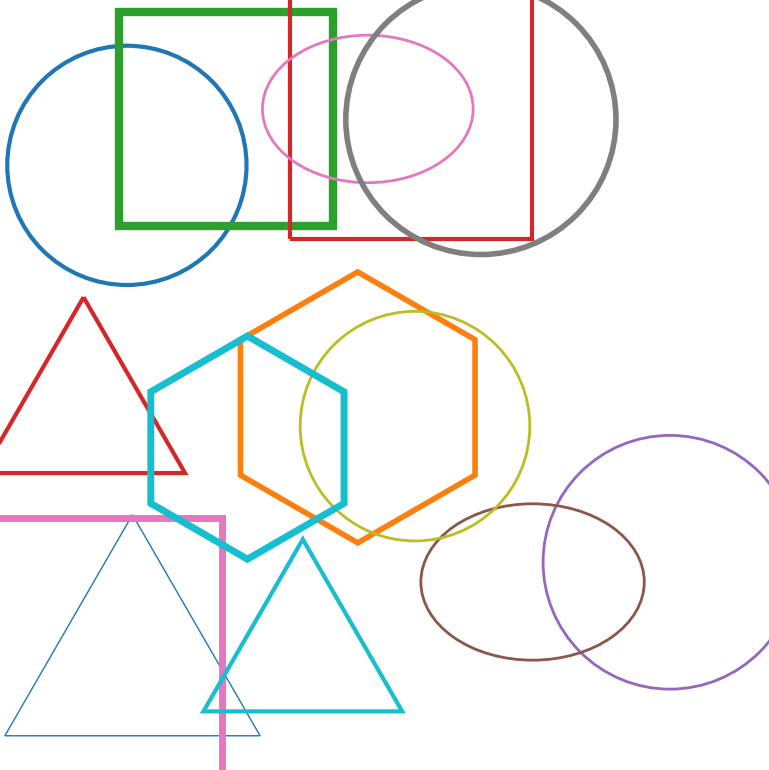[{"shape": "triangle", "thickness": 0.5, "radius": 0.96, "center": [0.172, 0.14]}, {"shape": "circle", "thickness": 1.5, "radius": 0.78, "center": [0.165, 0.785]}, {"shape": "hexagon", "thickness": 2, "radius": 0.88, "center": [0.465, 0.471]}, {"shape": "square", "thickness": 3, "radius": 0.69, "center": [0.294, 0.845]}, {"shape": "triangle", "thickness": 1.5, "radius": 0.76, "center": [0.108, 0.462]}, {"shape": "square", "thickness": 1.5, "radius": 0.79, "center": [0.534, 0.846]}, {"shape": "circle", "thickness": 1, "radius": 0.82, "center": [0.87, 0.27]}, {"shape": "oval", "thickness": 1, "radius": 0.73, "center": [0.692, 0.244]}, {"shape": "oval", "thickness": 1, "radius": 0.68, "center": [0.478, 0.859]}, {"shape": "square", "thickness": 2.5, "radius": 0.88, "center": [0.113, 0.152]}, {"shape": "circle", "thickness": 2, "radius": 0.88, "center": [0.625, 0.845]}, {"shape": "circle", "thickness": 1, "radius": 0.75, "center": [0.539, 0.447]}, {"shape": "triangle", "thickness": 1.5, "radius": 0.75, "center": [0.393, 0.151]}, {"shape": "hexagon", "thickness": 2.5, "radius": 0.72, "center": [0.321, 0.419]}]